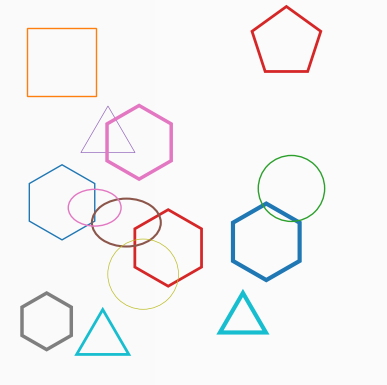[{"shape": "hexagon", "thickness": 1, "radius": 0.49, "center": [0.16, 0.474]}, {"shape": "hexagon", "thickness": 3, "radius": 0.5, "center": [0.687, 0.372]}, {"shape": "square", "thickness": 1, "radius": 0.44, "center": [0.159, 0.839]}, {"shape": "circle", "thickness": 1, "radius": 0.43, "center": [0.752, 0.511]}, {"shape": "pentagon", "thickness": 2, "radius": 0.47, "center": [0.739, 0.89]}, {"shape": "hexagon", "thickness": 2, "radius": 0.5, "center": [0.434, 0.356]}, {"shape": "triangle", "thickness": 0.5, "radius": 0.4, "center": [0.279, 0.644]}, {"shape": "oval", "thickness": 1.5, "radius": 0.44, "center": [0.326, 0.422]}, {"shape": "oval", "thickness": 1, "radius": 0.34, "center": [0.244, 0.461]}, {"shape": "hexagon", "thickness": 2.5, "radius": 0.48, "center": [0.359, 0.63]}, {"shape": "hexagon", "thickness": 2.5, "radius": 0.37, "center": [0.12, 0.165]}, {"shape": "circle", "thickness": 0.5, "radius": 0.46, "center": [0.369, 0.288]}, {"shape": "triangle", "thickness": 3, "radius": 0.34, "center": [0.627, 0.171]}, {"shape": "triangle", "thickness": 2, "radius": 0.39, "center": [0.265, 0.118]}]